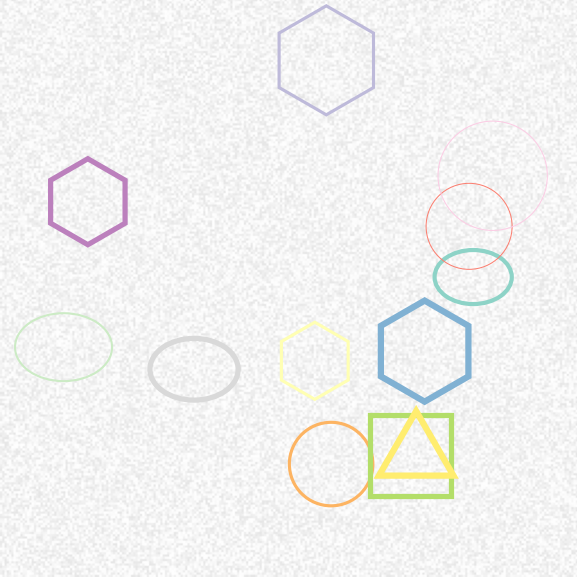[{"shape": "oval", "thickness": 2, "radius": 0.33, "center": [0.819, 0.519]}, {"shape": "hexagon", "thickness": 1.5, "radius": 0.33, "center": [0.545, 0.374]}, {"shape": "hexagon", "thickness": 1.5, "radius": 0.47, "center": [0.565, 0.895]}, {"shape": "circle", "thickness": 0.5, "radius": 0.37, "center": [0.812, 0.607]}, {"shape": "hexagon", "thickness": 3, "radius": 0.44, "center": [0.735, 0.391]}, {"shape": "circle", "thickness": 1.5, "radius": 0.36, "center": [0.573, 0.196]}, {"shape": "square", "thickness": 2.5, "radius": 0.35, "center": [0.711, 0.211]}, {"shape": "circle", "thickness": 0.5, "radius": 0.47, "center": [0.853, 0.695]}, {"shape": "oval", "thickness": 2.5, "radius": 0.38, "center": [0.336, 0.36]}, {"shape": "hexagon", "thickness": 2.5, "radius": 0.37, "center": [0.152, 0.65]}, {"shape": "oval", "thickness": 1, "radius": 0.42, "center": [0.11, 0.398]}, {"shape": "triangle", "thickness": 3, "radius": 0.37, "center": [0.721, 0.213]}]